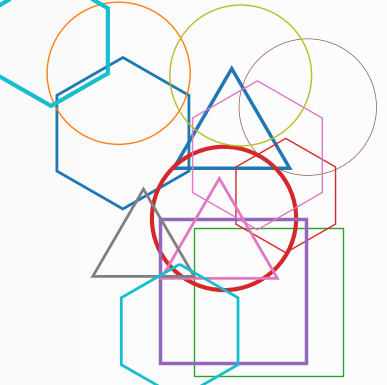[{"shape": "hexagon", "thickness": 2, "radius": 0.98, "center": [0.317, 0.654]}, {"shape": "triangle", "thickness": 2.5, "radius": 0.86, "center": [0.598, 0.649]}, {"shape": "circle", "thickness": 1, "radius": 0.92, "center": [0.306, 0.81]}, {"shape": "square", "thickness": 1, "radius": 0.96, "center": [0.693, 0.215]}, {"shape": "circle", "thickness": 3, "radius": 0.93, "center": [0.578, 0.433]}, {"shape": "hexagon", "thickness": 1, "radius": 0.74, "center": [0.737, 0.492]}, {"shape": "square", "thickness": 2.5, "radius": 0.94, "center": [0.601, 0.244]}, {"shape": "circle", "thickness": 0.5, "radius": 0.89, "center": [0.794, 0.722]}, {"shape": "triangle", "thickness": 2, "radius": 0.86, "center": [0.566, 0.364]}, {"shape": "hexagon", "thickness": 1, "radius": 0.97, "center": [0.664, 0.597]}, {"shape": "triangle", "thickness": 2, "radius": 0.76, "center": [0.37, 0.358]}, {"shape": "circle", "thickness": 1, "radius": 0.91, "center": [0.621, 0.804]}, {"shape": "hexagon", "thickness": 3, "radius": 0.85, "center": [0.132, 0.894]}, {"shape": "hexagon", "thickness": 2, "radius": 0.87, "center": [0.464, 0.14]}]